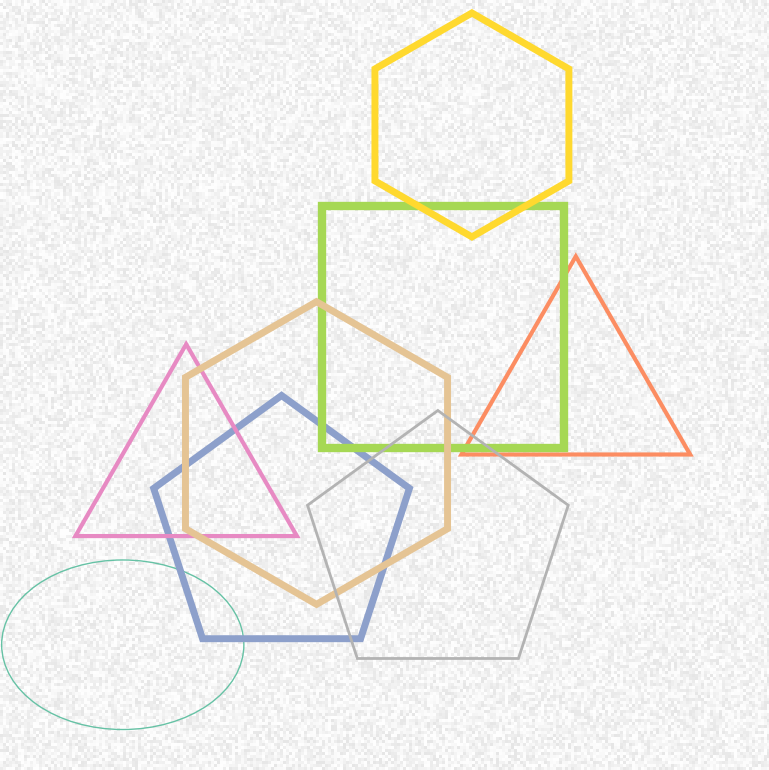[{"shape": "oval", "thickness": 0.5, "radius": 0.79, "center": [0.159, 0.163]}, {"shape": "triangle", "thickness": 1.5, "radius": 0.86, "center": [0.748, 0.495]}, {"shape": "pentagon", "thickness": 2.5, "radius": 0.87, "center": [0.366, 0.312]}, {"shape": "triangle", "thickness": 1.5, "radius": 0.83, "center": [0.242, 0.387]}, {"shape": "square", "thickness": 3, "radius": 0.78, "center": [0.575, 0.575]}, {"shape": "hexagon", "thickness": 2.5, "radius": 0.73, "center": [0.613, 0.838]}, {"shape": "hexagon", "thickness": 2.5, "radius": 0.98, "center": [0.411, 0.412]}, {"shape": "pentagon", "thickness": 1, "radius": 0.89, "center": [0.569, 0.289]}]